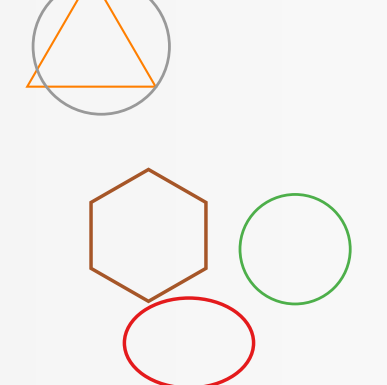[{"shape": "oval", "thickness": 2.5, "radius": 0.83, "center": [0.488, 0.109]}, {"shape": "circle", "thickness": 2, "radius": 0.71, "center": [0.762, 0.353]}, {"shape": "triangle", "thickness": 1.5, "radius": 0.96, "center": [0.236, 0.871]}, {"shape": "hexagon", "thickness": 2.5, "radius": 0.86, "center": [0.383, 0.389]}, {"shape": "circle", "thickness": 2, "radius": 0.88, "center": [0.261, 0.879]}]